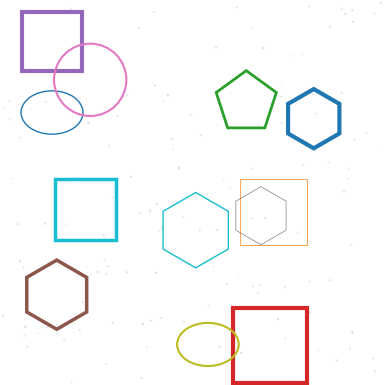[{"shape": "hexagon", "thickness": 3, "radius": 0.38, "center": [0.815, 0.692]}, {"shape": "oval", "thickness": 1, "radius": 0.4, "center": [0.135, 0.708]}, {"shape": "square", "thickness": 0.5, "radius": 0.43, "center": [0.711, 0.449]}, {"shape": "pentagon", "thickness": 2, "radius": 0.41, "center": [0.64, 0.734]}, {"shape": "square", "thickness": 3, "radius": 0.49, "center": [0.701, 0.102]}, {"shape": "square", "thickness": 3, "radius": 0.39, "center": [0.134, 0.892]}, {"shape": "hexagon", "thickness": 2.5, "radius": 0.45, "center": [0.147, 0.235]}, {"shape": "circle", "thickness": 1.5, "radius": 0.47, "center": [0.234, 0.793]}, {"shape": "hexagon", "thickness": 0.5, "radius": 0.38, "center": [0.678, 0.44]}, {"shape": "oval", "thickness": 1.5, "radius": 0.4, "center": [0.54, 0.105]}, {"shape": "square", "thickness": 2.5, "radius": 0.4, "center": [0.223, 0.455]}, {"shape": "hexagon", "thickness": 1, "radius": 0.49, "center": [0.508, 0.402]}]